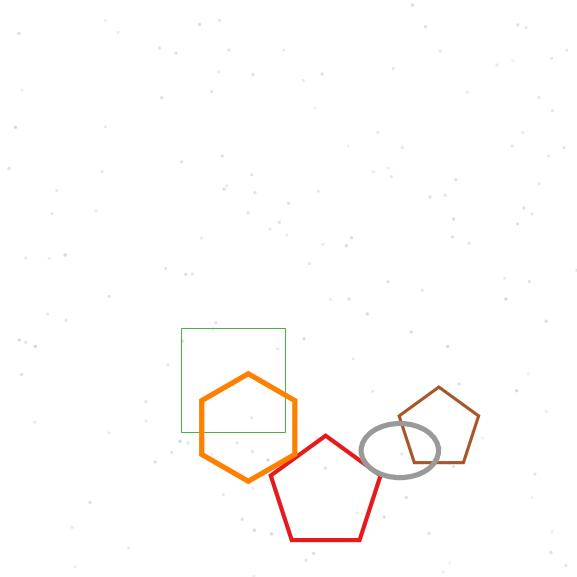[{"shape": "pentagon", "thickness": 2, "radius": 0.5, "center": [0.564, 0.145]}, {"shape": "square", "thickness": 0.5, "radius": 0.45, "center": [0.403, 0.341]}, {"shape": "hexagon", "thickness": 2.5, "radius": 0.47, "center": [0.43, 0.259]}, {"shape": "pentagon", "thickness": 1.5, "radius": 0.36, "center": [0.76, 0.257]}, {"shape": "oval", "thickness": 2.5, "radius": 0.33, "center": [0.692, 0.219]}]